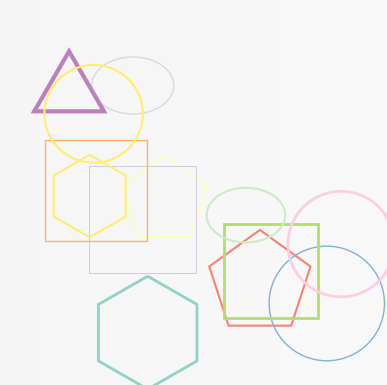[{"shape": "hexagon", "thickness": 2, "radius": 0.73, "center": [0.381, 0.136]}, {"shape": "pentagon", "thickness": 1, "radius": 0.58, "center": [0.425, 0.48]}, {"shape": "square", "thickness": 0.5, "radius": 0.69, "center": [0.367, 0.43]}, {"shape": "pentagon", "thickness": 1.5, "radius": 0.69, "center": [0.671, 0.265]}, {"shape": "circle", "thickness": 1, "radius": 0.74, "center": [0.843, 0.212]}, {"shape": "square", "thickness": 1, "radius": 0.66, "center": [0.248, 0.505]}, {"shape": "square", "thickness": 2, "radius": 0.61, "center": [0.699, 0.297]}, {"shape": "circle", "thickness": 2, "radius": 0.69, "center": [0.88, 0.366]}, {"shape": "oval", "thickness": 1, "radius": 0.53, "center": [0.343, 0.778]}, {"shape": "triangle", "thickness": 3, "radius": 0.52, "center": [0.178, 0.763]}, {"shape": "oval", "thickness": 1.5, "radius": 0.51, "center": [0.635, 0.441]}, {"shape": "circle", "thickness": 1.5, "radius": 0.63, "center": [0.242, 0.704]}, {"shape": "hexagon", "thickness": 1.5, "radius": 0.54, "center": [0.232, 0.491]}]